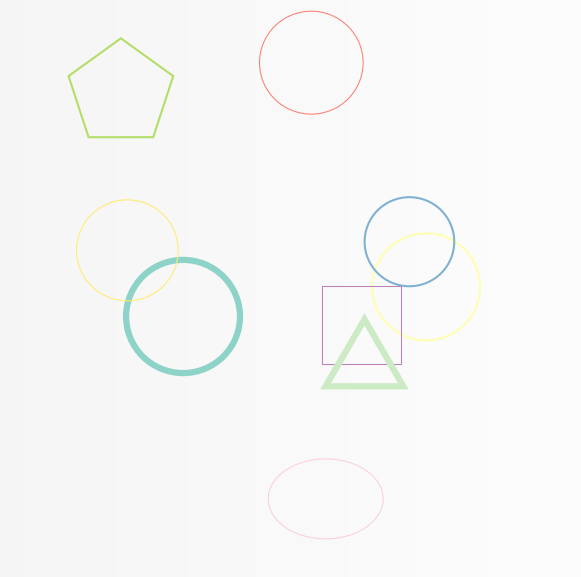[{"shape": "circle", "thickness": 3, "radius": 0.49, "center": [0.315, 0.451]}, {"shape": "circle", "thickness": 1, "radius": 0.46, "center": [0.733, 0.502]}, {"shape": "circle", "thickness": 0.5, "radius": 0.45, "center": [0.536, 0.891]}, {"shape": "circle", "thickness": 1, "radius": 0.39, "center": [0.704, 0.581]}, {"shape": "pentagon", "thickness": 1, "radius": 0.47, "center": [0.208, 0.838]}, {"shape": "oval", "thickness": 0.5, "radius": 0.49, "center": [0.56, 0.135]}, {"shape": "square", "thickness": 0.5, "radius": 0.34, "center": [0.622, 0.436]}, {"shape": "triangle", "thickness": 3, "radius": 0.39, "center": [0.627, 0.369]}, {"shape": "circle", "thickness": 0.5, "radius": 0.44, "center": [0.219, 0.566]}]